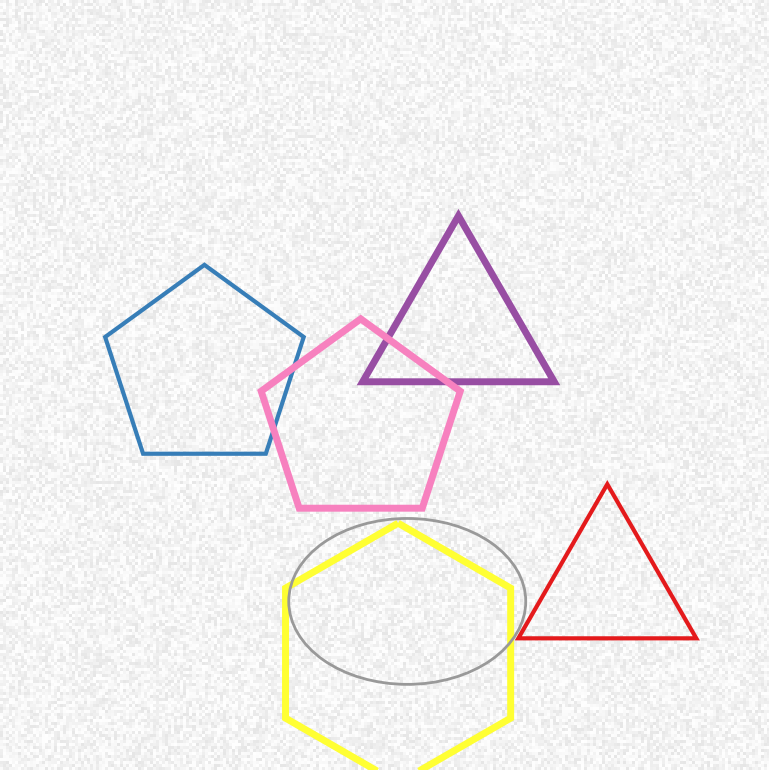[{"shape": "triangle", "thickness": 1.5, "radius": 0.67, "center": [0.789, 0.238]}, {"shape": "pentagon", "thickness": 1.5, "radius": 0.68, "center": [0.266, 0.52]}, {"shape": "triangle", "thickness": 2.5, "radius": 0.72, "center": [0.595, 0.576]}, {"shape": "hexagon", "thickness": 2.5, "radius": 0.84, "center": [0.517, 0.152]}, {"shape": "pentagon", "thickness": 2.5, "radius": 0.68, "center": [0.468, 0.45]}, {"shape": "oval", "thickness": 1, "radius": 0.77, "center": [0.529, 0.219]}]